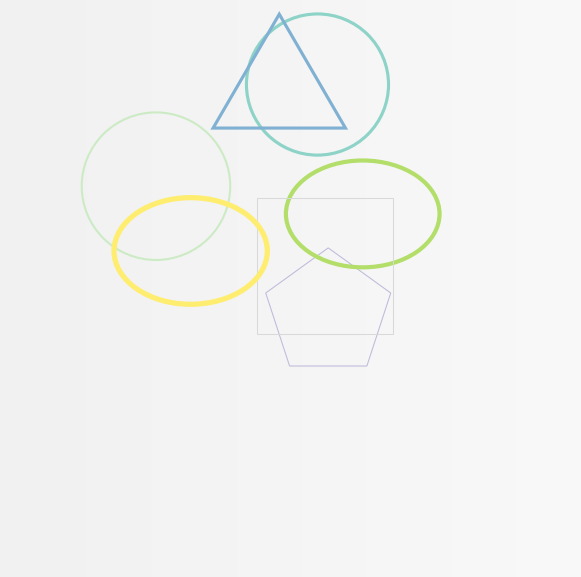[{"shape": "circle", "thickness": 1.5, "radius": 0.61, "center": [0.546, 0.853]}, {"shape": "pentagon", "thickness": 0.5, "radius": 0.57, "center": [0.565, 0.457]}, {"shape": "triangle", "thickness": 1.5, "radius": 0.66, "center": [0.48, 0.843]}, {"shape": "oval", "thickness": 2, "radius": 0.66, "center": [0.624, 0.629]}, {"shape": "square", "thickness": 0.5, "radius": 0.59, "center": [0.559, 0.539]}, {"shape": "circle", "thickness": 1, "radius": 0.64, "center": [0.268, 0.677]}, {"shape": "oval", "thickness": 2.5, "radius": 0.66, "center": [0.328, 0.565]}]